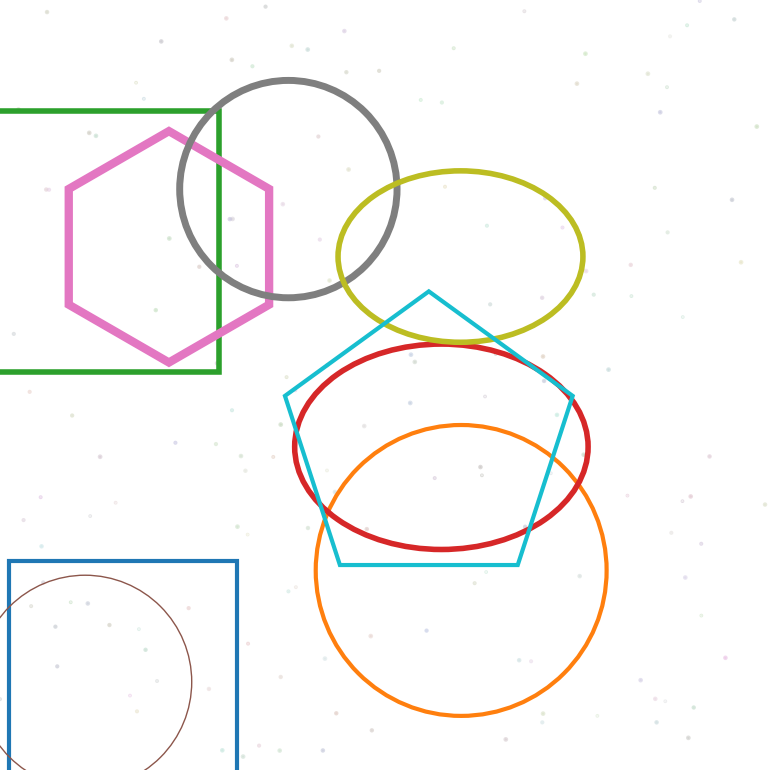[{"shape": "square", "thickness": 1.5, "radius": 0.74, "center": [0.16, 0.124]}, {"shape": "circle", "thickness": 1.5, "radius": 0.94, "center": [0.599, 0.259]}, {"shape": "square", "thickness": 2, "radius": 0.85, "center": [0.115, 0.686]}, {"shape": "oval", "thickness": 2, "radius": 0.95, "center": [0.573, 0.42]}, {"shape": "circle", "thickness": 0.5, "radius": 0.69, "center": [0.11, 0.114]}, {"shape": "hexagon", "thickness": 3, "radius": 0.75, "center": [0.219, 0.679]}, {"shape": "circle", "thickness": 2.5, "radius": 0.71, "center": [0.375, 0.754]}, {"shape": "oval", "thickness": 2, "radius": 0.8, "center": [0.598, 0.667]}, {"shape": "pentagon", "thickness": 1.5, "radius": 0.98, "center": [0.557, 0.425]}]